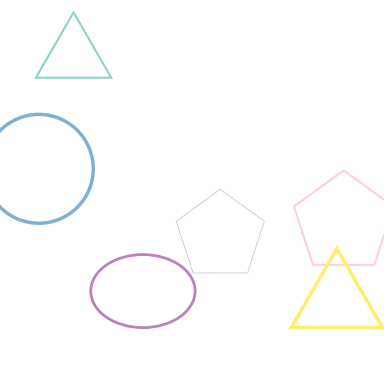[{"shape": "triangle", "thickness": 1.5, "radius": 0.57, "center": [0.191, 0.855]}, {"shape": "pentagon", "thickness": 0.5, "radius": 0.6, "center": [0.572, 0.388]}, {"shape": "circle", "thickness": 2.5, "radius": 0.71, "center": [0.101, 0.561]}, {"shape": "pentagon", "thickness": 1.5, "radius": 0.68, "center": [0.893, 0.422]}, {"shape": "oval", "thickness": 2, "radius": 0.68, "center": [0.371, 0.244]}, {"shape": "triangle", "thickness": 2.5, "radius": 0.68, "center": [0.875, 0.218]}]